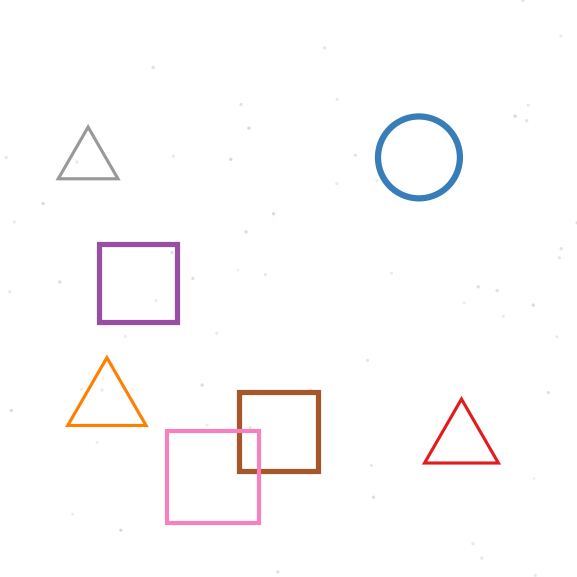[{"shape": "triangle", "thickness": 1.5, "radius": 0.37, "center": [0.799, 0.234]}, {"shape": "circle", "thickness": 3, "radius": 0.35, "center": [0.725, 0.727]}, {"shape": "square", "thickness": 2.5, "radius": 0.34, "center": [0.238, 0.51]}, {"shape": "triangle", "thickness": 1.5, "radius": 0.39, "center": [0.185, 0.302]}, {"shape": "square", "thickness": 2.5, "radius": 0.34, "center": [0.483, 0.252]}, {"shape": "square", "thickness": 2, "radius": 0.4, "center": [0.369, 0.172]}, {"shape": "triangle", "thickness": 1.5, "radius": 0.3, "center": [0.153, 0.719]}]